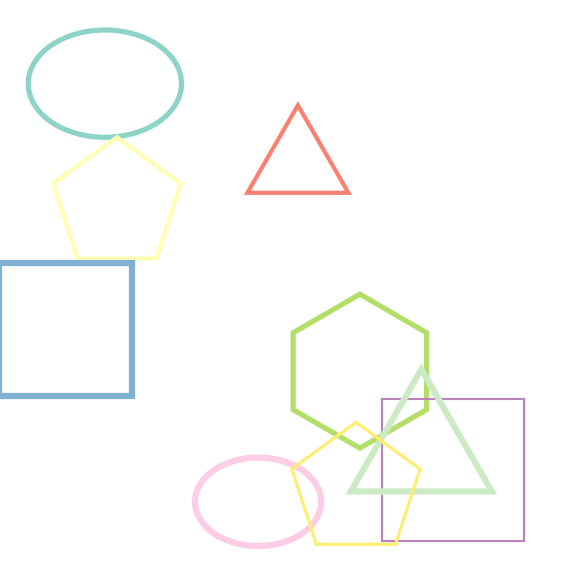[{"shape": "oval", "thickness": 2.5, "radius": 0.66, "center": [0.182, 0.854]}, {"shape": "pentagon", "thickness": 2, "radius": 0.58, "center": [0.203, 0.645]}, {"shape": "triangle", "thickness": 2, "radius": 0.5, "center": [0.516, 0.716]}, {"shape": "square", "thickness": 3, "radius": 0.58, "center": [0.114, 0.428]}, {"shape": "hexagon", "thickness": 2.5, "radius": 0.67, "center": [0.623, 0.356]}, {"shape": "oval", "thickness": 3, "radius": 0.55, "center": [0.447, 0.13]}, {"shape": "square", "thickness": 1, "radius": 0.61, "center": [0.785, 0.186]}, {"shape": "triangle", "thickness": 3, "radius": 0.7, "center": [0.73, 0.219]}, {"shape": "pentagon", "thickness": 1.5, "radius": 0.58, "center": [0.616, 0.151]}]